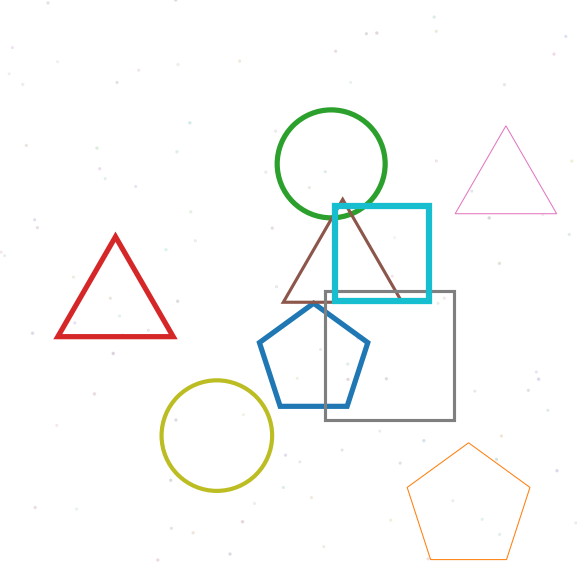[{"shape": "pentagon", "thickness": 2.5, "radius": 0.49, "center": [0.543, 0.375]}, {"shape": "pentagon", "thickness": 0.5, "radius": 0.56, "center": [0.811, 0.121]}, {"shape": "circle", "thickness": 2.5, "radius": 0.47, "center": [0.573, 0.715]}, {"shape": "triangle", "thickness": 2.5, "radius": 0.58, "center": [0.2, 0.474]}, {"shape": "triangle", "thickness": 1.5, "radius": 0.59, "center": [0.593, 0.535]}, {"shape": "triangle", "thickness": 0.5, "radius": 0.51, "center": [0.876, 0.68]}, {"shape": "square", "thickness": 1.5, "radius": 0.56, "center": [0.674, 0.384]}, {"shape": "circle", "thickness": 2, "radius": 0.48, "center": [0.376, 0.245]}, {"shape": "square", "thickness": 3, "radius": 0.41, "center": [0.661, 0.56]}]